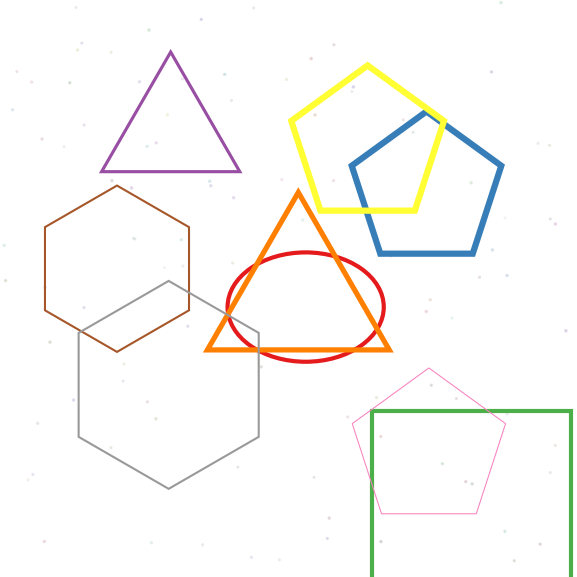[{"shape": "oval", "thickness": 2, "radius": 0.68, "center": [0.529, 0.467]}, {"shape": "pentagon", "thickness": 3, "radius": 0.68, "center": [0.739, 0.67]}, {"shape": "square", "thickness": 2, "radius": 0.86, "center": [0.817, 0.114]}, {"shape": "triangle", "thickness": 1.5, "radius": 0.69, "center": [0.296, 0.771]}, {"shape": "triangle", "thickness": 2.5, "radius": 0.91, "center": [0.517, 0.484]}, {"shape": "pentagon", "thickness": 3, "radius": 0.69, "center": [0.637, 0.747]}, {"shape": "hexagon", "thickness": 1, "radius": 0.72, "center": [0.203, 0.534]}, {"shape": "pentagon", "thickness": 0.5, "radius": 0.7, "center": [0.743, 0.222]}, {"shape": "hexagon", "thickness": 1, "radius": 0.9, "center": [0.292, 0.333]}]